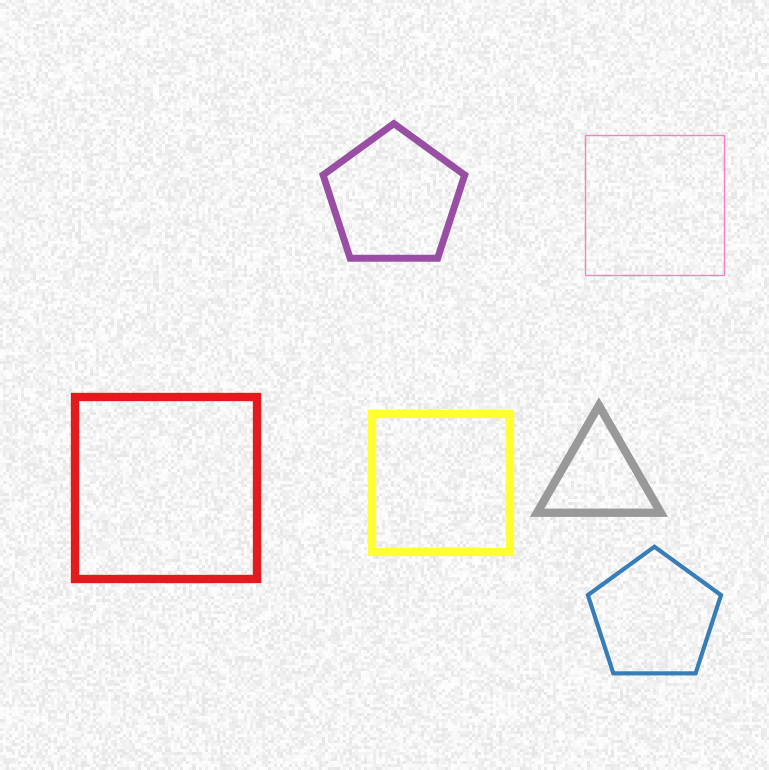[{"shape": "square", "thickness": 3, "radius": 0.59, "center": [0.216, 0.366]}, {"shape": "pentagon", "thickness": 1.5, "radius": 0.45, "center": [0.85, 0.199]}, {"shape": "pentagon", "thickness": 2.5, "radius": 0.48, "center": [0.512, 0.743]}, {"shape": "square", "thickness": 3, "radius": 0.45, "center": [0.572, 0.373]}, {"shape": "square", "thickness": 0.5, "radius": 0.45, "center": [0.85, 0.734]}, {"shape": "triangle", "thickness": 3, "radius": 0.46, "center": [0.778, 0.381]}]